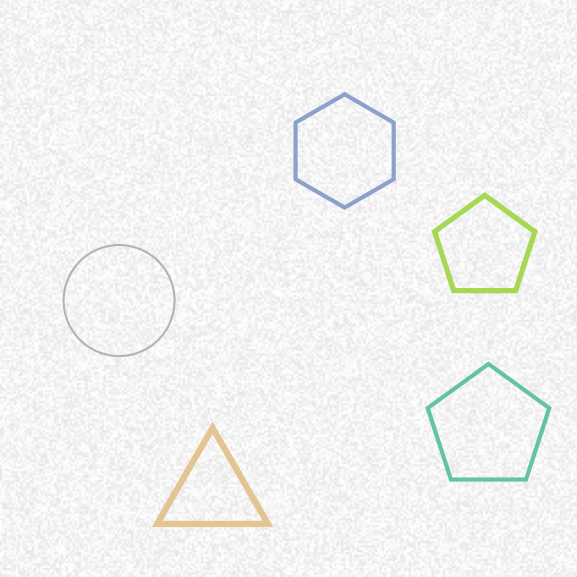[{"shape": "pentagon", "thickness": 2, "radius": 0.55, "center": [0.846, 0.258]}, {"shape": "hexagon", "thickness": 2, "radius": 0.49, "center": [0.597, 0.738]}, {"shape": "pentagon", "thickness": 2.5, "radius": 0.46, "center": [0.839, 0.57]}, {"shape": "triangle", "thickness": 3, "radius": 0.55, "center": [0.368, 0.147]}, {"shape": "circle", "thickness": 1, "radius": 0.48, "center": [0.206, 0.479]}]